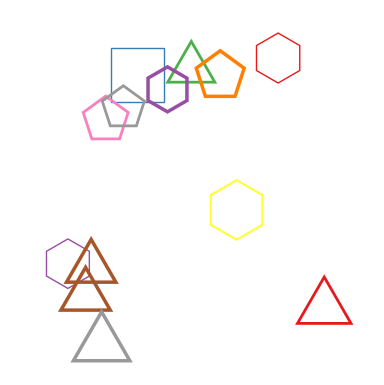[{"shape": "triangle", "thickness": 2, "radius": 0.4, "center": [0.842, 0.2]}, {"shape": "hexagon", "thickness": 1, "radius": 0.32, "center": [0.722, 0.849]}, {"shape": "square", "thickness": 1, "radius": 0.35, "center": [0.357, 0.805]}, {"shape": "triangle", "thickness": 2, "radius": 0.35, "center": [0.497, 0.822]}, {"shape": "hexagon", "thickness": 2.5, "radius": 0.29, "center": [0.435, 0.768]}, {"shape": "hexagon", "thickness": 1, "radius": 0.32, "center": [0.176, 0.315]}, {"shape": "pentagon", "thickness": 2.5, "radius": 0.33, "center": [0.572, 0.803]}, {"shape": "hexagon", "thickness": 1.5, "radius": 0.39, "center": [0.615, 0.455]}, {"shape": "triangle", "thickness": 2.5, "radius": 0.37, "center": [0.222, 0.232]}, {"shape": "triangle", "thickness": 2.5, "radius": 0.37, "center": [0.237, 0.304]}, {"shape": "pentagon", "thickness": 2, "radius": 0.31, "center": [0.275, 0.689]}, {"shape": "triangle", "thickness": 2.5, "radius": 0.42, "center": [0.264, 0.105]}, {"shape": "pentagon", "thickness": 2, "radius": 0.29, "center": [0.32, 0.72]}]